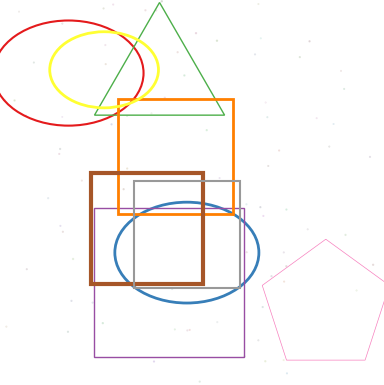[{"shape": "oval", "thickness": 1.5, "radius": 0.98, "center": [0.178, 0.81]}, {"shape": "oval", "thickness": 2, "radius": 0.94, "center": [0.485, 0.344]}, {"shape": "triangle", "thickness": 1, "radius": 0.98, "center": [0.414, 0.798]}, {"shape": "square", "thickness": 1, "radius": 0.97, "center": [0.439, 0.265]}, {"shape": "square", "thickness": 2, "radius": 0.75, "center": [0.455, 0.594]}, {"shape": "oval", "thickness": 2, "radius": 0.71, "center": [0.27, 0.819]}, {"shape": "square", "thickness": 3, "radius": 0.72, "center": [0.382, 0.406]}, {"shape": "pentagon", "thickness": 0.5, "radius": 0.87, "center": [0.846, 0.205]}, {"shape": "square", "thickness": 1.5, "radius": 0.69, "center": [0.486, 0.391]}]